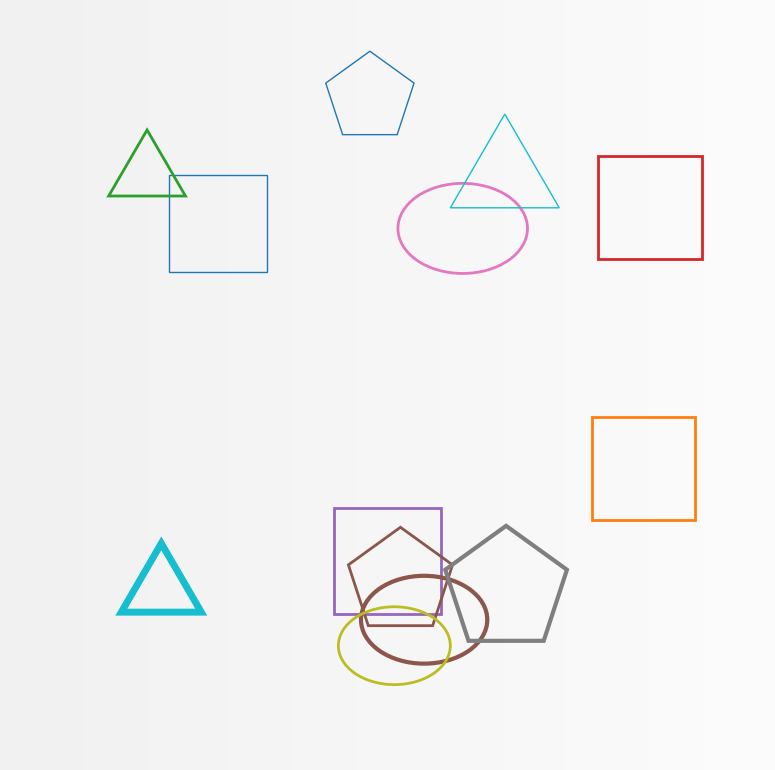[{"shape": "square", "thickness": 0.5, "radius": 0.32, "center": [0.281, 0.709]}, {"shape": "pentagon", "thickness": 0.5, "radius": 0.3, "center": [0.477, 0.874]}, {"shape": "square", "thickness": 1, "radius": 0.33, "center": [0.83, 0.391]}, {"shape": "triangle", "thickness": 1, "radius": 0.29, "center": [0.19, 0.774]}, {"shape": "square", "thickness": 1, "radius": 0.34, "center": [0.839, 0.73]}, {"shape": "square", "thickness": 1, "radius": 0.35, "center": [0.5, 0.272]}, {"shape": "oval", "thickness": 1.5, "radius": 0.41, "center": [0.547, 0.195]}, {"shape": "pentagon", "thickness": 1, "radius": 0.35, "center": [0.517, 0.245]}, {"shape": "oval", "thickness": 1, "radius": 0.42, "center": [0.597, 0.703]}, {"shape": "pentagon", "thickness": 1.5, "radius": 0.41, "center": [0.653, 0.235]}, {"shape": "oval", "thickness": 1, "radius": 0.36, "center": [0.509, 0.161]}, {"shape": "triangle", "thickness": 2.5, "radius": 0.3, "center": [0.208, 0.235]}, {"shape": "triangle", "thickness": 0.5, "radius": 0.41, "center": [0.651, 0.771]}]